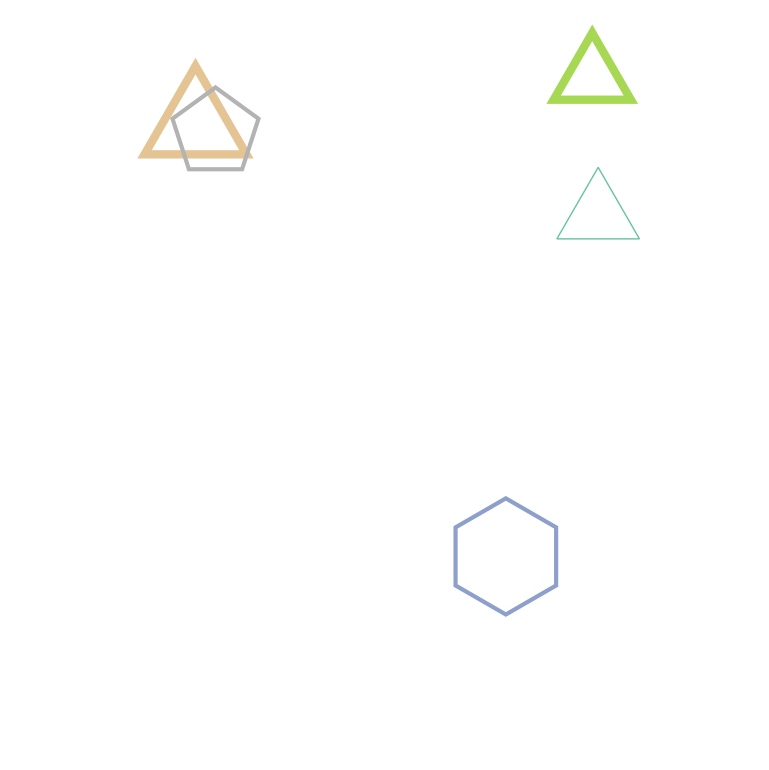[{"shape": "triangle", "thickness": 0.5, "radius": 0.31, "center": [0.777, 0.721]}, {"shape": "hexagon", "thickness": 1.5, "radius": 0.38, "center": [0.657, 0.277]}, {"shape": "triangle", "thickness": 3, "radius": 0.29, "center": [0.769, 0.899]}, {"shape": "triangle", "thickness": 3, "radius": 0.38, "center": [0.254, 0.838]}, {"shape": "pentagon", "thickness": 1.5, "radius": 0.29, "center": [0.28, 0.828]}]